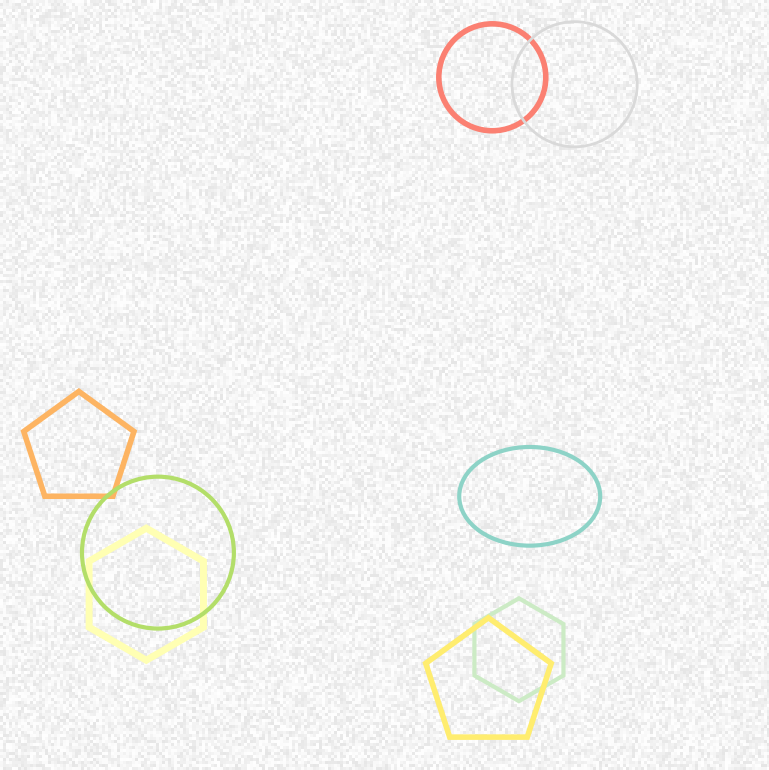[{"shape": "oval", "thickness": 1.5, "radius": 0.46, "center": [0.688, 0.355]}, {"shape": "hexagon", "thickness": 2.5, "radius": 0.43, "center": [0.19, 0.228]}, {"shape": "circle", "thickness": 2, "radius": 0.35, "center": [0.639, 0.9]}, {"shape": "pentagon", "thickness": 2, "radius": 0.38, "center": [0.102, 0.416]}, {"shape": "circle", "thickness": 1.5, "radius": 0.49, "center": [0.205, 0.282]}, {"shape": "circle", "thickness": 1, "radius": 0.41, "center": [0.746, 0.891]}, {"shape": "hexagon", "thickness": 1.5, "radius": 0.33, "center": [0.674, 0.156]}, {"shape": "pentagon", "thickness": 2, "radius": 0.43, "center": [0.634, 0.112]}]